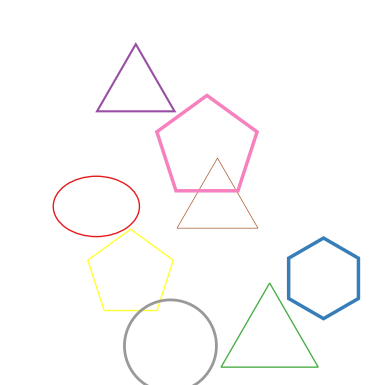[{"shape": "oval", "thickness": 1, "radius": 0.56, "center": [0.25, 0.464]}, {"shape": "hexagon", "thickness": 2.5, "radius": 0.52, "center": [0.84, 0.277]}, {"shape": "triangle", "thickness": 1, "radius": 0.73, "center": [0.7, 0.119]}, {"shape": "triangle", "thickness": 1.5, "radius": 0.58, "center": [0.353, 0.769]}, {"shape": "pentagon", "thickness": 1, "radius": 0.58, "center": [0.339, 0.288]}, {"shape": "triangle", "thickness": 0.5, "radius": 0.61, "center": [0.565, 0.468]}, {"shape": "pentagon", "thickness": 2.5, "radius": 0.68, "center": [0.538, 0.615]}, {"shape": "circle", "thickness": 2, "radius": 0.6, "center": [0.443, 0.102]}]